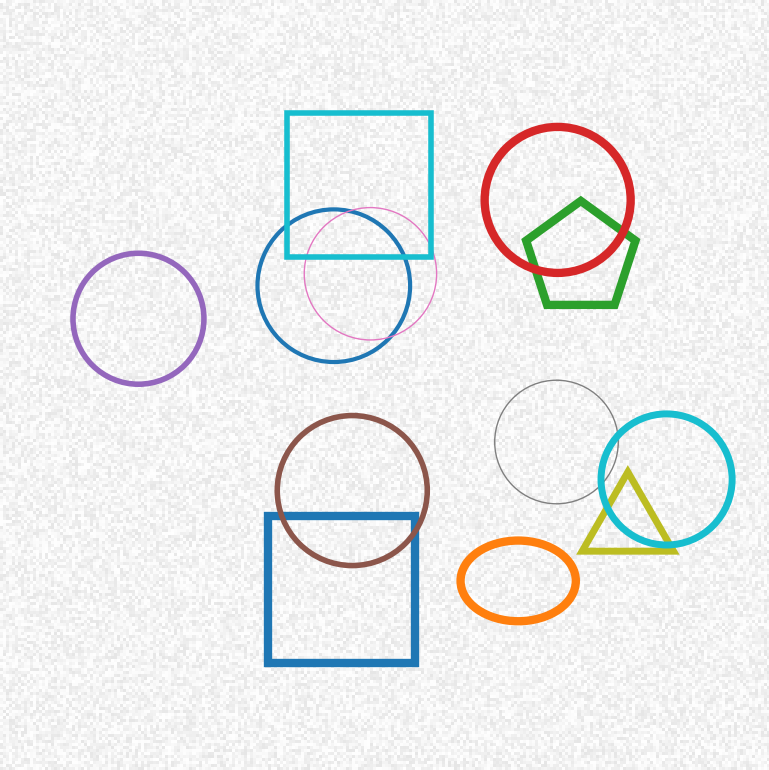[{"shape": "circle", "thickness": 1.5, "radius": 0.5, "center": [0.434, 0.629]}, {"shape": "square", "thickness": 3, "radius": 0.48, "center": [0.444, 0.234]}, {"shape": "oval", "thickness": 3, "radius": 0.37, "center": [0.673, 0.246]}, {"shape": "pentagon", "thickness": 3, "radius": 0.37, "center": [0.754, 0.664]}, {"shape": "circle", "thickness": 3, "radius": 0.47, "center": [0.724, 0.74]}, {"shape": "circle", "thickness": 2, "radius": 0.43, "center": [0.18, 0.586]}, {"shape": "circle", "thickness": 2, "radius": 0.49, "center": [0.457, 0.363]}, {"shape": "circle", "thickness": 0.5, "radius": 0.43, "center": [0.481, 0.644]}, {"shape": "circle", "thickness": 0.5, "radius": 0.4, "center": [0.723, 0.426]}, {"shape": "triangle", "thickness": 2.5, "radius": 0.34, "center": [0.815, 0.318]}, {"shape": "circle", "thickness": 2.5, "radius": 0.43, "center": [0.866, 0.377]}, {"shape": "square", "thickness": 2, "radius": 0.47, "center": [0.466, 0.76]}]